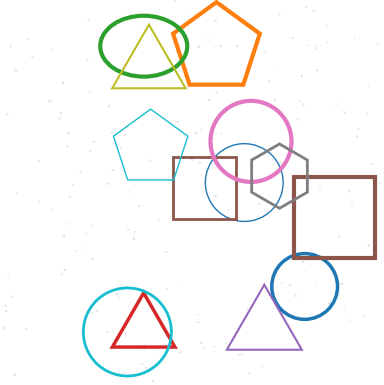[{"shape": "circle", "thickness": 2.5, "radius": 0.43, "center": [0.791, 0.256]}, {"shape": "circle", "thickness": 1, "radius": 0.51, "center": [0.634, 0.526]}, {"shape": "pentagon", "thickness": 3, "radius": 0.59, "center": [0.562, 0.876]}, {"shape": "oval", "thickness": 3, "radius": 0.56, "center": [0.373, 0.88]}, {"shape": "triangle", "thickness": 2.5, "radius": 0.47, "center": [0.373, 0.145]}, {"shape": "triangle", "thickness": 1.5, "radius": 0.56, "center": [0.687, 0.148]}, {"shape": "square", "thickness": 2, "radius": 0.41, "center": [0.531, 0.512]}, {"shape": "square", "thickness": 3, "radius": 0.53, "center": [0.868, 0.435]}, {"shape": "circle", "thickness": 3, "radius": 0.53, "center": [0.652, 0.633]}, {"shape": "hexagon", "thickness": 2, "radius": 0.42, "center": [0.726, 0.543]}, {"shape": "triangle", "thickness": 1.5, "radius": 0.55, "center": [0.387, 0.826]}, {"shape": "circle", "thickness": 2, "radius": 0.57, "center": [0.331, 0.138]}, {"shape": "pentagon", "thickness": 1, "radius": 0.51, "center": [0.391, 0.615]}]